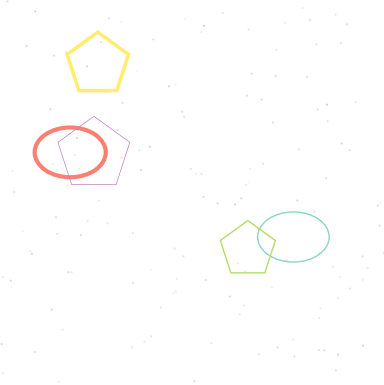[{"shape": "oval", "thickness": 1, "radius": 0.46, "center": [0.762, 0.384]}, {"shape": "oval", "thickness": 3, "radius": 0.46, "center": [0.182, 0.604]}, {"shape": "pentagon", "thickness": 1, "radius": 0.38, "center": [0.644, 0.352]}, {"shape": "pentagon", "thickness": 0.5, "radius": 0.49, "center": [0.244, 0.6]}, {"shape": "pentagon", "thickness": 2.5, "radius": 0.42, "center": [0.254, 0.833]}]